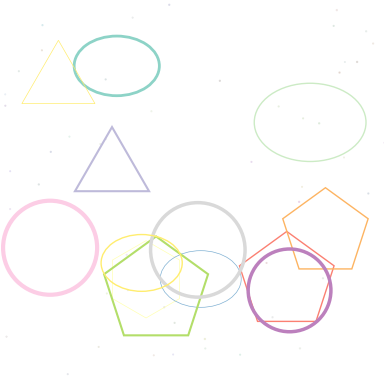[{"shape": "oval", "thickness": 2, "radius": 0.55, "center": [0.303, 0.829]}, {"shape": "hexagon", "thickness": 0.5, "radius": 0.5, "center": [0.379, 0.275]}, {"shape": "triangle", "thickness": 1.5, "radius": 0.56, "center": [0.291, 0.559]}, {"shape": "pentagon", "thickness": 1, "radius": 0.65, "center": [0.745, 0.27]}, {"shape": "oval", "thickness": 0.5, "radius": 0.53, "center": [0.521, 0.275]}, {"shape": "pentagon", "thickness": 1, "radius": 0.58, "center": [0.845, 0.396]}, {"shape": "pentagon", "thickness": 1.5, "radius": 0.71, "center": [0.405, 0.244]}, {"shape": "circle", "thickness": 3, "radius": 0.61, "center": [0.13, 0.357]}, {"shape": "circle", "thickness": 2.5, "radius": 0.61, "center": [0.514, 0.351]}, {"shape": "circle", "thickness": 2.5, "radius": 0.54, "center": [0.752, 0.246]}, {"shape": "oval", "thickness": 1, "radius": 0.73, "center": [0.806, 0.682]}, {"shape": "triangle", "thickness": 0.5, "radius": 0.55, "center": [0.152, 0.786]}, {"shape": "oval", "thickness": 1, "radius": 0.53, "center": [0.368, 0.317]}]